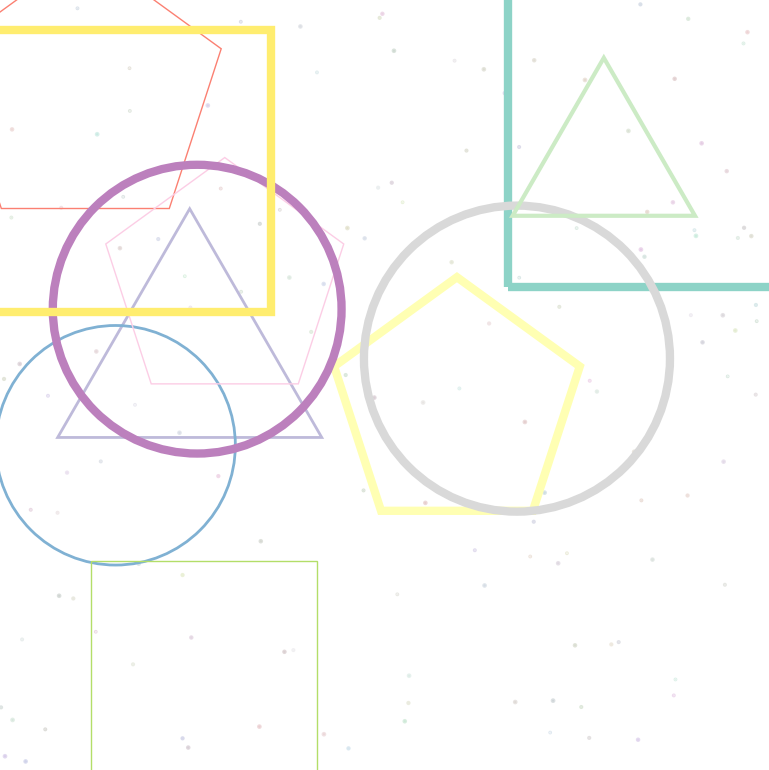[{"shape": "square", "thickness": 3, "radius": 0.96, "center": [0.851, 0.819]}, {"shape": "pentagon", "thickness": 3, "radius": 0.84, "center": [0.593, 0.472]}, {"shape": "triangle", "thickness": 1, "radius": 0.99, "center": [0.246, 0.531]}, {"shape": "pentagon", "thickness": 0.5, "radius": 0.93, "center": [0.111, 0.879]}, {"shape": "circle", "thickness": 1, "radius": 0.78, "center": [0.15, 0.422]}, {"shape": "square", "thickness": 0.5, "radius": 0.73, "center": [0.265, 0.124]}, {"shape": "pentagon", "thickness": 0.5, "radius": 0.81, "center": [0.292, 0.633]}, {"shape": "circle", "thickness": 3, "radius": 0.99, "center": [0.671, 0.534]}, {"shape": "circle", "thickness": 3, "radius": 0.94, "center": [0.256, 0.598]}, {"shape": "triangle", "thickness": 1.5, "radius": 0.68, "center": [0.784, 0.788]}, {"shape": "square", "thickness": 3, "radius": 0.91, "center": [0.169, 0.778]}]